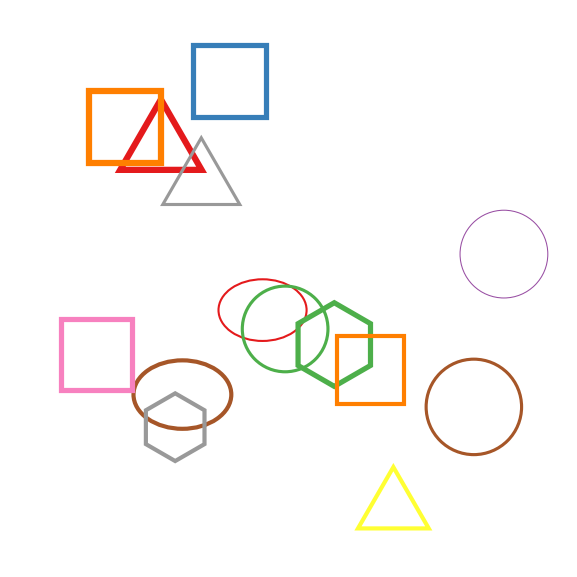[{"shape": "triangle", "thickness": 3, "radius": 0.41, "center": [0.279, 0.746]}, {"shape": "oval", "thickness": 1, "radius": 0.38, "center": [0.455, 0.462]}, {"shape": "square", "thickness": 2.5, "radius": 0.31, "center": [0.398, 0.859]}, {"shape": "circle", "thickness": 1.5, "radius": 0.37, "center": [0.494, 0.43]}, {"shape": "hexagon", "thickness": 2.5, "radius": 0.36, "center": [0.579, 0.403]}, {"shape": "circle", "thickness": 0.5, "radius": 0.38, "center": [0.873, 0.559]}, {"shape": "square", "thickness": 2, "radius": 0.29, "center": [0.641, 0.359]}, {"shape": "square", "thickness": 3, "radius": 0.31, "center": [0.217, 0.779]}, {"shape": "triangle", "thickness": 2, "radius": 0.35, "center": [0.681, 0.12]}, {"shape": "oval", "thickness": 2, "radius": 0.42, "center": [0.316, 0.316]}, {"shape": "circle", "thickness": 1.5, "radius": 0.41, "center": [0.821, 0.295]}, {"shape": "square", "thickness": 2.5, "radius": 0.31, "center": [0.167, 0.385]}, {"shape": "triangle", "thickness": 1.5, "radius": 0.38, "center": [0.349, 0.683]}, {"shape": "hexagon", "thickness": 2, "radius": 0.29, "center": [0.303, 0.259]}]